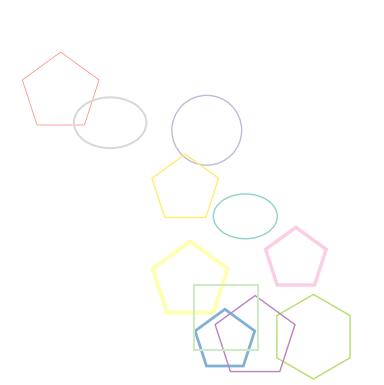[{"shape": "oval", "thickness": 1, "radius": 0.42, "center": [0.637, 0.438]}, {"shape": "pentagon", "thickness": 3, "radius": 0.51, "center": [0.494, 0.27]}, {"shape": "circle", "thickness": 1, "radius": 0.45, "center": [0.537, 0.662]}, {"shape": "pentagon", "thickness": 0.5, "radius": 0.52, "center": [0.158, 0.76]}, {"shape": "pentagon", "thickness": 2, "radius": 0.41, "center": [0.584, 0.115]}, {"shape": "hexagon", "thickness": 1, "radius": 0.55, "center": [0.814, 0.125]}, {"shape": "pentagon", "thickness": 2.5, "radius": 0.41, "center": [0.768, 0.327]}, {"shape": "oval", "thickness": 1.5, "radius": 0.47, "center": [0.286, 0.681]}, {"shape": "pentagon", "thickness": 1, "radius": 0.55, "center": [0.663, 0.123]}, {"shape": "square", "thickness": 1.5, "radius": 0.42, "center": [0.587, 0.175]}, {"shape": "pentagon", "thickness": 1, "radius": 0.45, "center": [0.481, 0.509]}]